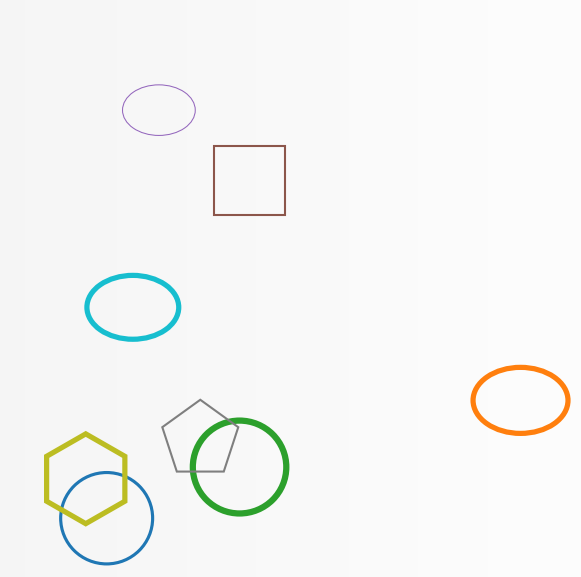[{"shape": "circle", "thickness": 1.5, "radius": 0.4, "center": [0.183, 0.102]}, {"shape": "oval", "thickness": 2.5, "radius": 0.41, "center": [0.896, 0.306]}, {"shape": "circle", "thickness": 3, "radius": 0.4, "center": [0.412, 0.19]}, {"shape": "oval", "thickness": 0.5, "radius": 0.31, "center": [0.273, 0.808]}, {"shape": "square", "thickness": 1, "radius": 0.3, "center": [0.429, 0.686]}, {"shape": "pentagon", "thickness": 1, "radius": 0.34, "center": [0.345, 0.238]}, {"shape": "hexagon", "thickness": 2.5, "radius": 0.39, "center": [0.148, 0.17]}, {"shape": "oval", "thickness": 2.5, "radius": 0.39, "center": [0.229, 0.467]}]